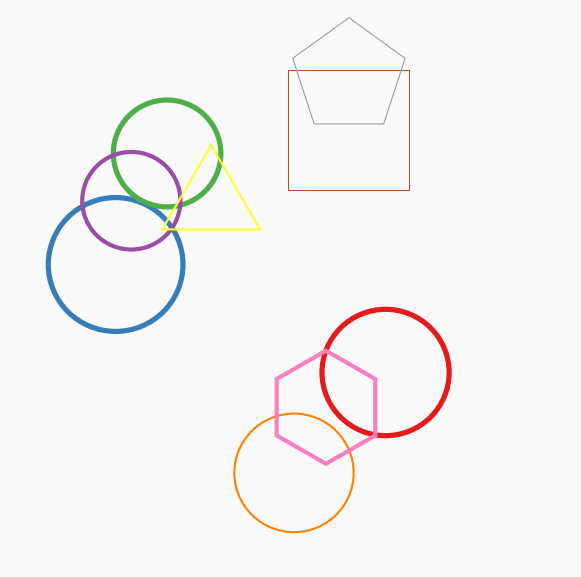[{"shape": "circle", "thickness": 2.5, "radius": 0.55, "center": [0.663, 0.354]}, {"shape": "circle", "thickness": 2.5, "radius": 0.58, "center": [0.199, 0.541]}, {"shape": "circle", "thickness": 2.5, "radius": 0.46, "center": [0.287, 0.733]}, {"shape": "circle", "thickness": 2, "radius": 0.42, "center": [0.226, 0.652]}, {"shape": "circle", "thickness": 1, "radius": 0.51, "center": [0.506, 0.18]}, {"shape": "triangle", "thickness": 1, "radius": 0.49, "center": [0.363, 0.651]}, {"shape": "square", "thickness": 0.5, "radius": 0.52, "center": [0.599, 0.774]}, {"shape": "hexagon", "thickness": 2, "radius": 0.49, "center": [0.561, 0.294]}, {"shape": "pentagon", "thickness": 0.5, "radius": 0.51, "center": [0.6, 0.867]}]